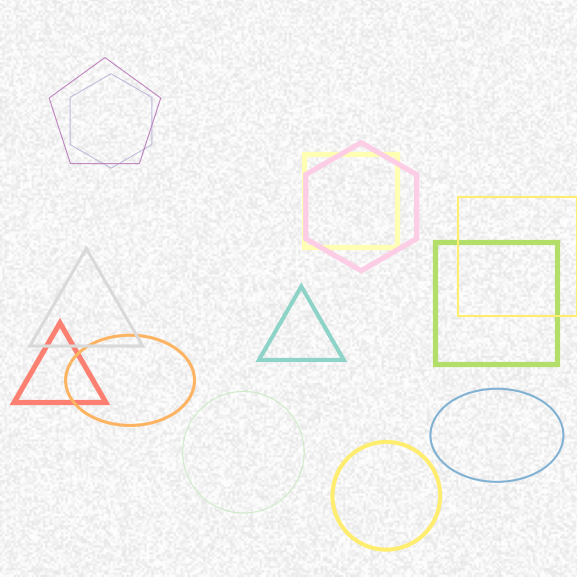[{"shape": "triangle", "thickness": 2, "radius": 0.42, "center": [0.522, 0.418]}, {"shape": "square", "thickness": 2.5, "radius": 0.4, "center": [0.607, 0.652]}, {"shape": "hexagon", "thickness": 0.5, "radius": 0.41, "center": [0.192, 0.79]}, {"shape": "triangle", "thickness": 2.5, "radius": 0.46, "center": [0.104, 0.348]}, {"shape": "oval", "thickness": 1, "radius": 0.58, "center": [0.86, 0.245]}, {"shape": "oval", "thickness": 1.5, "radius": 0.56, "center": [0.225, 0.341]}, {"shape": "square", "thickness": 2.5, "radius": 0.53, "center": [0.859, 0.474]}, {"shape": "hexagon", "thickness": 2.5, "radius": 0.55, "center": [0.625, 0.641]}, {"shape": "triangle", "thickness": 1.5, "radius": 0.56, "center": [0.149, 0.456]}, {"shape": "pentagon", "thickness": 0.5, "radius": 0.51, "center": [0.182, 0.798]}, {"shape": "circle", "thickness": 0.5, "radius": 0.53, "center": [0.421, 0.216]}, {"shape": "square", "thickness": 1, "radius": 0.52, "center": [0.896, 0.555]}, {"shape": "circle", "thickness": 2, "radius": 0.47, "center": [0.669, 0.141]}]